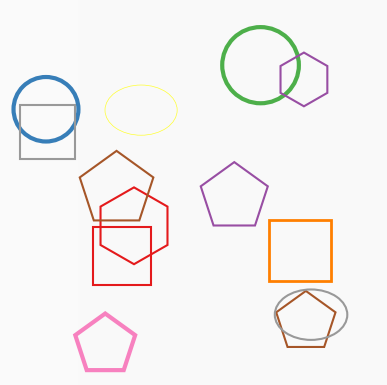[{"shape": "square", "thickness": 1.5, "radius": 0.37, "center": [0.315, 0.335]}, {"shape": "hexagon", "thickness": 1.5, "radius": 0.5, "center": [0.346, 0.414]}, {"shape": "circle", "thickness": 3, "radius": 0.42, "center": [0.119, 0.716]}, {"shape": "circle", "thickness": 3, "radius": 0.49, "center": [0.672, 0.831]}, {"shape": "hexagon", "thickness": 1.5, "radius": 0.35, "center": [0.784, 0.794]}, {"shape": "pentagon", "thickness": 1.5, "radius": 0.45, "center": [0.605, 0.488]}, {"shape": "square", "thickness": 2, "radius": 0.4, "center": [0.775, 0.349]}, {"shape": "oval", "thickness": 0.5, "radius": 0.47, "center": [0.364, 0.714]}, {"shape": "pentagon", "thickness": 1.5, "radius": 0.5, "center": [0.301, 0.508]}, {"shape": "pentagon", "thickness": 1.5, "radius": 0.4, "center": [0.789, 0.164]}, {"shape": "pentagon", "thickness": 3, "radius": 0.41, "center": [0.272, 0.104]}, {"shape": "oval", "thickness": 1.5, "radius": 0.47, "center": [0.803, 0.183]}, {"shape": "square", "thickness": 1.5, "radius": 0.35, "center": [0.123, 0.658]}]